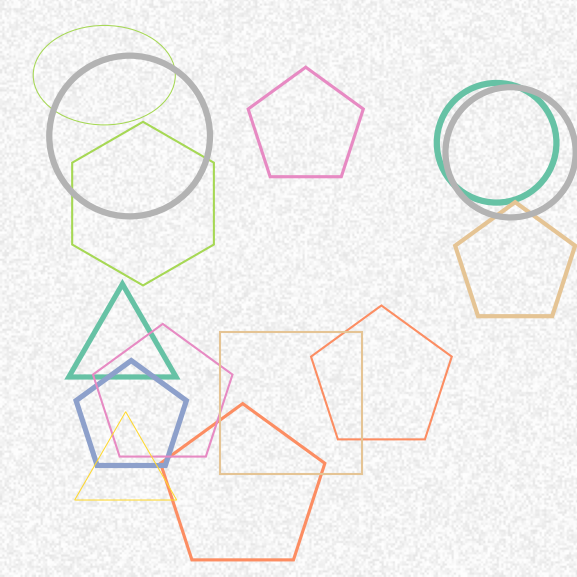[{"shape": "circle", "thickness": 3, "radius": 0.52, "center": [0.86, 0.752]}, {"shape": "triangle", "thickness": 2.5, "radius": 0.54, "center": [0.212, 0.4]}, {"shape": "pentagon", "thickness": 1.5, "radius": 0.75, "center": [0.42, 0.151]}, {"shape": "pentagon", "thickness": 1, "radius": 0.64, "center": [0.66, 0.342]}, {"shape": "pentagon", "thickness": 2.5, "radius": 0.5, "center": [0.227, 0.274]}, {"shape": "pentagon", "thickness": 1.5, "radius": 0.52, "center": [0.529, 0.778]}, {"shape": "pentagon", "thickness": 1, "radius": 0.63, "center": [0.282, 0.311]}, {"shape": "oval", "thickness": 0.5, "radius": 0.62, "center": [0.181, 0.869]}, {"shape": "hexagon", "thickness": 1, "radius": 0.71, "center": [0.248, 0.647]}, {"shape": "triangle", "thickness": 0.5, "radius": 0.51, "center": [0.218, 0.184]}, {"shape": "square", "thickness": 1, "radius": 0.61, "center": [0.503, 0.301]}, {"shape": "pentagon", "thickness": 2, "radius": 0.55, "center": [0.892, 0.54]}, {"shape": "circle", "thickness": 3, "radius": 0.56, "center": [0.884, 0.735]}, {"shape": "circle", "thickness": 3, "radius": 0.7, "center": [0.224, 0.764]}]